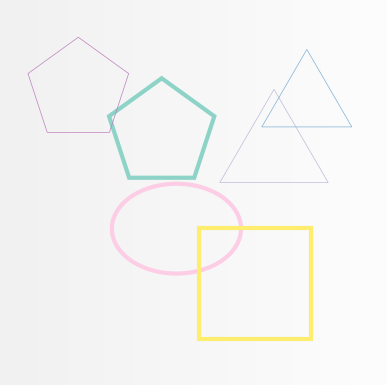[{"shape": "pentagon", "thickness": 3, "radius": 0.71, "center": [0.417, 0.654]}, {"shape": "triangle", "thickness": 0.5, "radius": 0.81, "center": [0.707, 0.606]}, {"shape": "triangle", "thickness": 0.5, "radius": 0.67, "center": [0.792, 0.737]}, {"shape": "oval", "thickness": 3, "radius": 0.83, "center": [0.455, 0.406]}, {"shape": "pentagon", "thickness": 0.5, "radius": 0.68, "center": [0.202, 0.767]}, {"shape": "square", "thickness": 3, "radius": 0.72, "center": [0.658, 0.263]}]